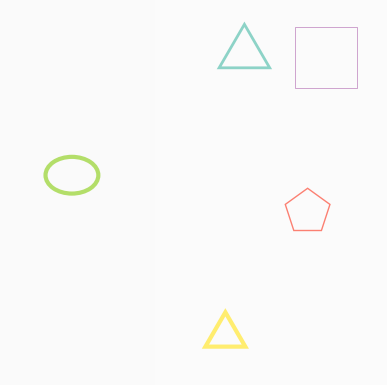[{"shape": "triangle", "thickness": 2, "radius": 0.38, "center": [0.631, 0.862]}, {"shape": "pentagon", "thickness": 1, "radius": 0.3, "center": [0.794, 0.45]}, {"shape": "oval", "thickness": 3, "radius": 0.34, "center": [0.186, 0.545]}, {"shape": "square", "thickness": 0.5, "radius": 0.4, "center": [0.841, 0.851]}, {"shape": "triangle", "thickness": 3, "radius": 0.3, "center": [0.582, 0.129]}]